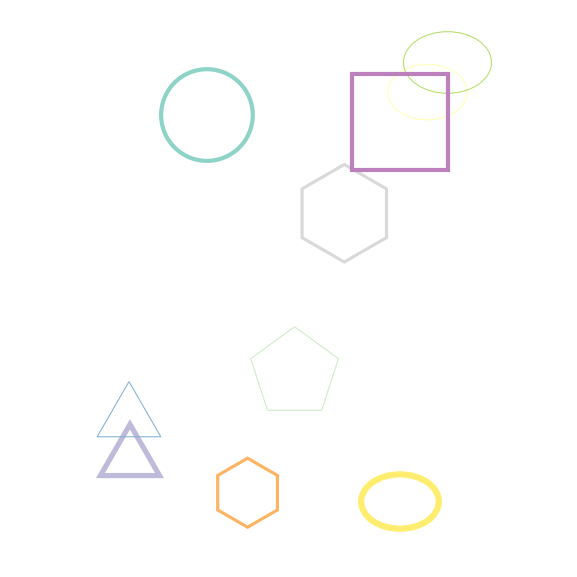[{"shape": "circle", "thickness": 2, "radius": 0.4, "center": [0.358, 0.8]}, {"shape": "oval", "thickness": 0.5, "radius": 0.34, "center": [0.74, 0.84]}, {"shape": "triangle", "thickness": 2.5, "radius": 0.3, "center": [0.225, 0.205]}, {"shape": "triangle", "thickness": 0.5, "radius": 0.32, "center": [0.223, 0.275]}, {"shape": "hexagon", "thickness": 1.5, "radius": 0.3, "center": [0.429, 0.146]}, {"shape": "oval", "thickness": 0.5, "radius": 0.38, "center": [0.775, 0.891]}, {"shape": "hexagon", "thickness": 1.5, "radius": 0.42, "center": [0.596, 0.63]}, {"shape": "square", "thickness": 2, "radius": 0.42, "center": [0.693, 0.788]}, {"shape": "pentagon", "thickness": 0.5, "radius": 0.4, "center": [0.51, 0.353]}, {"shape": "oval", "thickness": 3, "radius": 0.34, "center": [0.693, 0.131]}]